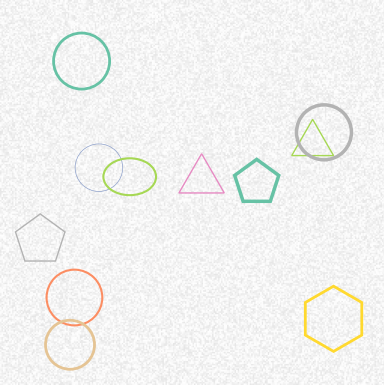[{"shape": "pentagon", "thickness": 2.5, "radius": 0.3, "center": [0.667, 0.526]}, {"shape": "circle", "thickness": 2, "radius": 0.36, "center": [0.212, 0.841]}, {"shape": "circle", "thickness": 1.5, "radius": 0.36, "center": [0.193, 0.227]}, {"shape": "circle", "thickness": 0.5, "radius": 0.31, "center": [0.257, 0.564]}, {"shape": "triangle", "thickness": 1, "radius": 0.34, "center": [0.524, 0.533]}, {"shape": "oval", "thickness": 1.5, "radius": 0.34, "center": [0.337, 0.541]}, {"shape": "triangle", "thickness": 1, "radius": 0.31, "center": [0.812, 0.627]}, {"shape": "hexagon", "thickness": 2, "radius": 0.42, "center": [0.866, 0.172]}, {"shape": "circle", "thickness": 2, "radius": 0.32, "center": [0.182, 0.105]}, {"shape": "circle", "thickness": 2.5, "radius": 0.36, "center": [0.841, 0.656]}, {"shape": "pentagon", "thickness": 1, "radius": 0.34, "center": [0.104, 0.377]}]